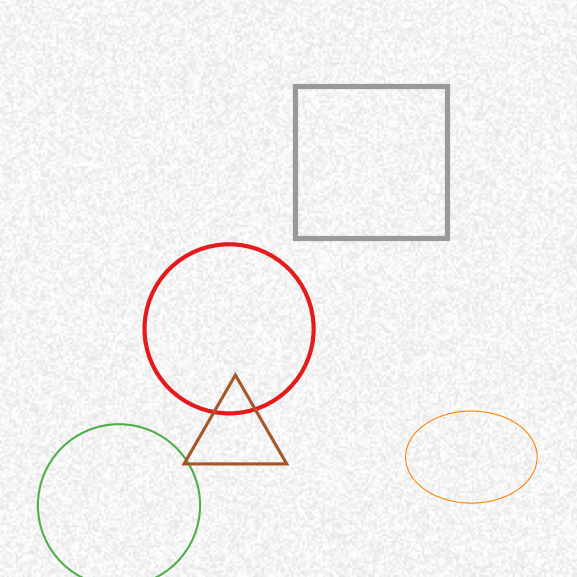[{"shape": "circle", "thickness": 2, "radius": 0.73, "center": [0.397, 0.43]}, {"shape": "circle", "thickness": 1, "radius": 0.7, "center": [0.206, 0.124]}, {"shape": "oval", "thickness": 0.5, "radius": 0.57, "center": [0.816, 0.208]}, {"shape": "triangle", "thickness": 1.5, "radius": 0.51, "center": [0.408, 0.247]}, {"shape": "square", "thickness": 2.5, "radius": 0.66, "center": [0.643, 0.718]}]